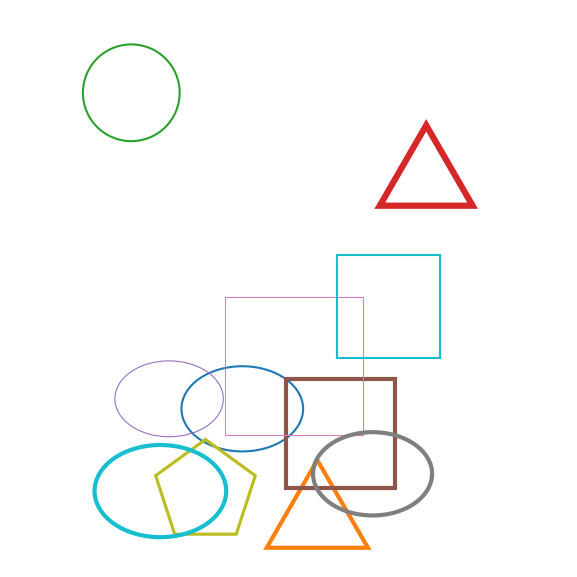[{"shape": "oval", "thickness": 1, "radius": 0.53, "center": [0.42, 0.291]}, {"shape": "triangle", "thickness": 2, "radius": 0.51, "center": [0.549, 0.101]}, {"shape": "circle", "thickness": 1, "radius": 0.42, "center": [0.227, 0.838]}, {"shape": "triangle", "thickness": 3, "radius": 0.46, "center": [0.738, 0.689]}, {"shape": "oval", "thickness": 0.5, "radius": 0.47, "center": [0.293, 0.309]}, {"shape": "square", "thickness": 2, "radius": 0.47, "center": [0.59, 0.248]}, {"shape": "square", "thickness": 0.5, "radius": 0.6, "center": [0.509, 0.366]}, {"shape": "oval", "thickness": 2, "radius": 0.52, "center": [0.645, 0.179]}, {"shape": "pentagon", "thickness": 1.5, "radius": 0.45, "center": [0.356, 0.147]}, {"shape": "square", "thickness": 1, "radius": 0.45, "center": [0.672, 0.468]}, {"shape": "oval", "thickness": 2, "radius": 0.57, "center": [0.278, 0.149]}]